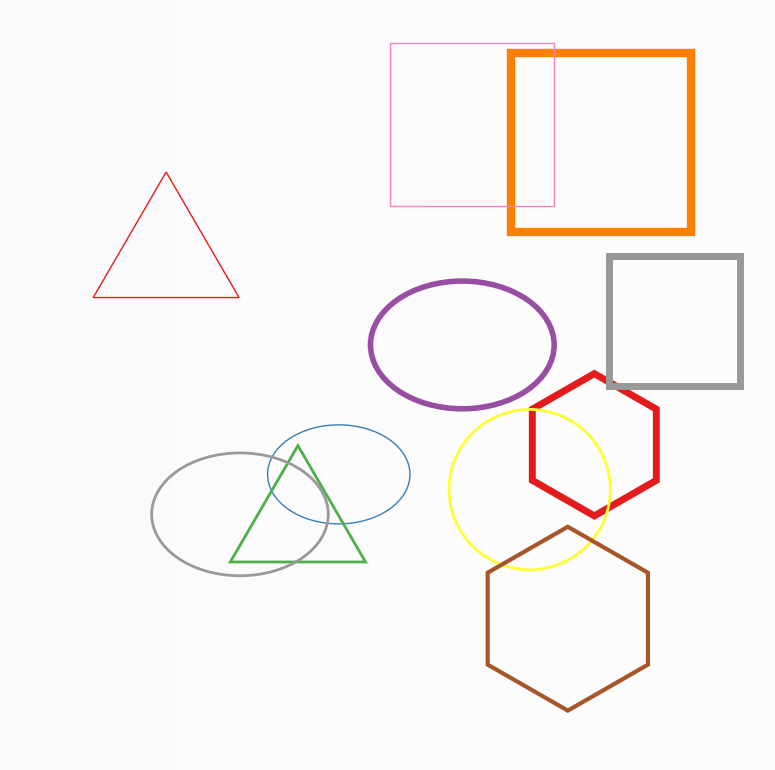[{"shape": "hexagon", "thickness": 2.5, "radius": 0.46, "center": [0.767, 0.422]}, {"shape": "triangle", "thickness": 0.5, "radius": 0.54, "center": [0.214, 0.668]}, {"shape": "oval", "thickness": 0.5, "radius": 0.46, "center": [0.437, 0.384]}, {"shape": "triangle", "thickness": 1, "radius": 0.5, "center": [0.384, 0.321]}, {"shape": "oval", "thickness": 2, "radius": 0.59, "center": [0.597, 0.552]}, {"shape": "square", "thickness": 3, "radius": 0.58, "center": [0.776, 0.815]}, {"shape": "circle", "thickness": 1, "radius": 0.52, "center": [0.683, 0.364]}, {"shape": "hexagon", "thickness": 1.5, "radius": 0.6, "center": [0.733, 0.197]}, {"shape": "square", "thickness": 0.5, "radius": 0.53, "center": [0.609, 0.839]}, {"shape": "square", "thickness": 2.5, "radius": 0.42, "center": [0.87, 0.583]}, {"shape": "oval", "thickness": 1, "radius": 0.57, "center": [0.31, 0.332]}]